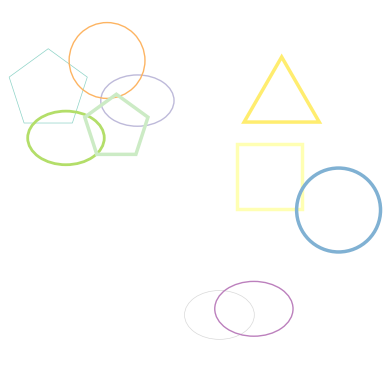[{"shape": "pentagon", "thickness": 0.5, "radius": 0.53, "center": [0.125, 0.767]}, {"shape": "square", "thickness": 2.5, "radius": 0.42, "center": [0.7, 0.541]}, {"shape": "oval", "thickness": 1, "radius": 0.48, "center": [0.357, 0.739]}, {"shape": "circle", "thickness": 2.5, "radius": 0.54, "center": [0.879, 0.455]}, {"shape": "circle", "thickness": 1, "radius": 0.49, "center": [0.278, 0.843]}, {"shape": "oval", "thickness": 2, "radius": 0.5, "center": [0.171, 0.642]}, {"shape": "oval", "thickness": 0.5, "radius": 0.45, "center": [0.57, 0.182]}, {"shape": "oval", "thickness": 1, "radius": 0.51, "center": [0.659, 0.198]}, {"shape": "pentagon", "thickness": 2.5, "radius": 0.43, "center": [0.302, 0.669]}, {"shape": "triangle", "thickness": 2.5, "radius": 0.56, "center": [0.732, 0.739]}]